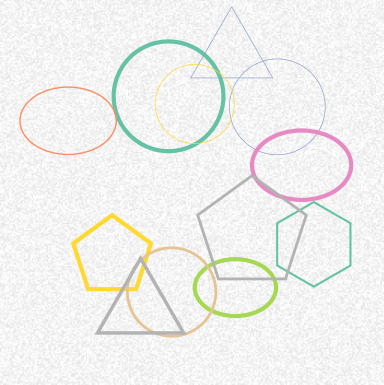[{"shape": "circle", "thickness": 3, "radius": 0.71, "center": [0.438, 0.75]}, {"shape": "hexagon", "thickness": 1.5, "radius": 0.55, "center": [0.815, 0.365]}, {"shape": "oval", "thickness": 1, "radius": 0.63, "center": [0.177, 0.686]}, {"shape": "circle", "thickness": 0.5, "radius": 0.62, "center": [0.72, 0.722]}, {"shape": "triangle", "thickness": 0.5, "radius": 0.62, "center": [0.602, 0.859]}, {"shape": "oval", "thickness": 3, "radius": 0.64, "center": [0.783, 0.571]}, {"shape": "oval", "thickness": 3, "radius": 0.53, "center": [0.611, 0.253]}, {"shape": "pentagon", "thickness": 3, "radius": 0.53, "center": [0.291, 0.335]}, {"shape": "circle", "thickness": 0.5, "radius": 0.51, "center": [0.506, 0.73]}, {"shape": "circle", "thickness": 2, "radius": 0.57, "center": [0.446, 0.242]}, {"shape": "triangle", "thickness": 2.5, "radius": 0.65, "center": [0.365, 0.2]}, {"shape": "pentagon", "thickness": 2, "radius": 0.74, "center": [0.654, 0.395]}]